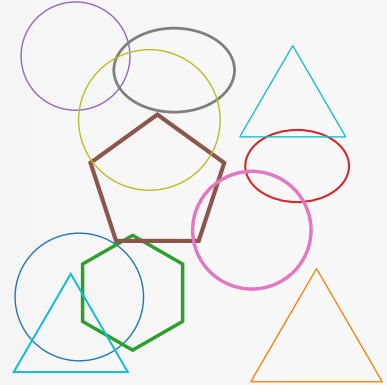[{"shape": "circle", "thickness": 1, "radius": 0.83, "center": [0.205, 0.229]}, {"shape": "triangle", "thickness": 1, "radius": 0.98, "center": [0.817, 0.106]}, {"shape": "hexagon", "thickness": 2.5, "radius": 0.75, "center": [0.342, 0.24]}, {"shape": "oval", "thickness": 1.5, "radius": 0.67, "center": [0.767, 0.569]}, {"shape": "circle", "thickness": 1, "radius": 0.7, "center": [0.195, 0.854]}, {"shape": "pentagon", "thickness": 3, "radius": 0.91, "center": [0.406, 0.521]}, {"shape": "circle", "thickness": 2.5, "radius": 0.76, "center": [0.65, 0.402]}, {"shape": "oval", "thickness": 2, "radius": 0.78, "center": [0.449, 0.818]}, {"shape": "circle", "thickness": 1, "radius": 0.91, "center": [0.385, 0.688]}, {"shape": "triangle", "thickness": 1, "radius": 0.79, "center": [0.755, 0.723]}, {"shape": "triangle", "thickness": 1.5, "radius": 0.85, "center": [0.183, 0.119]}]